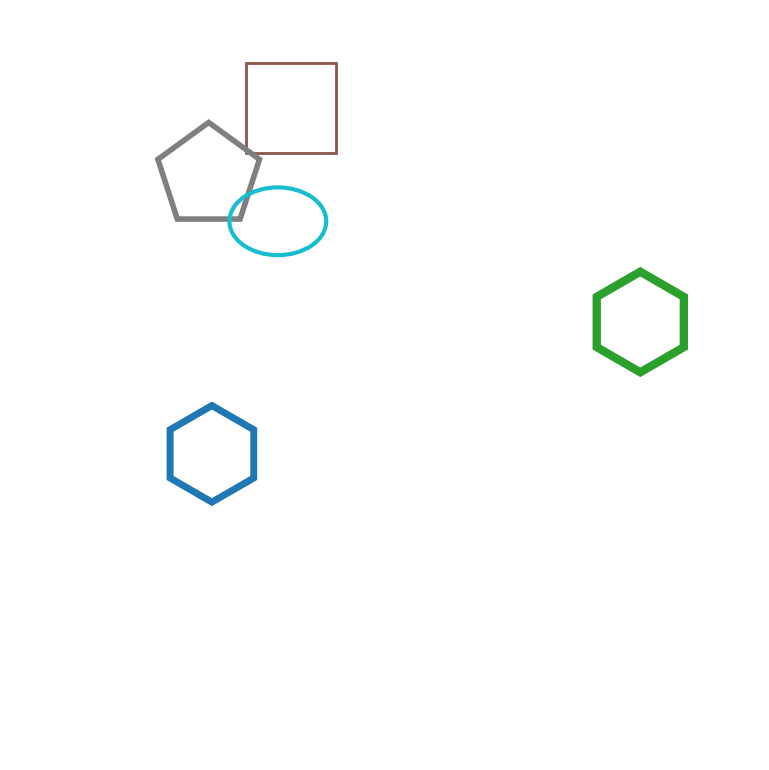[{"shape": "hexagon", "thickness": 2.5, "radius": 0.31, "center": [0.275, 0.411]}, {"shape": "hexagon", "thickness": 3, "radius": 0.33, "center": [0.832, 0.582]}, {"shape": "square", "thickness": 1, "radius": 0.29, "center": [0.378, 0.86]}, {"shape": "pentagon", "thickness": 2, "radius": 0.35, "center": [0.271, 0.772]}, {"shape": "oval", "thickness": 1.5, "radius": 0.31, "center": [0.361, 0.713]}]